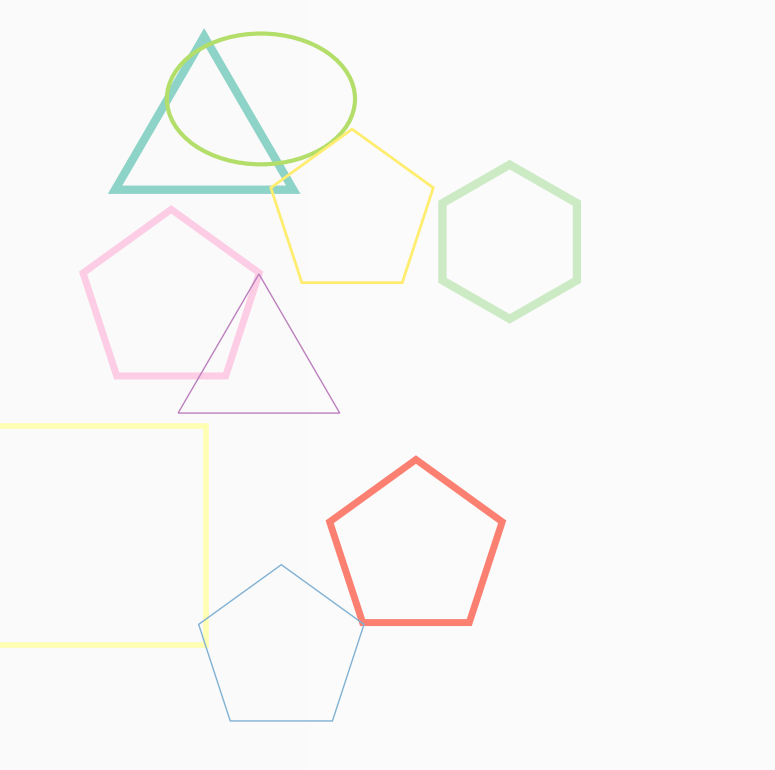[{"shape": "triangle", "thickness": 3, "radius": 0.66, "center": [0.263, 0.82]}, {"shape": "square", "thickness": 2, "radius": 0.71, "center": [0.124, 0.305]}, {"shape": "pentagon", "thickness": 2.5, "radius": 0.59, "center": [0.537, 0.286]}, {"shape": "pentagon", "thickness": 0.5, "radius": 0.56, "center": [0.363, 0.154]}, {"shape": "oval", "thickness": 1.5, "radius": 0.61, "center": [0.337, 0.871]}, {"shape": "pentagon", "thickness": 2.5, "radius": 0.6, "center": [0.221, 0.609]}, {"shape": "triangle", "thickness": 0.5, "radius": 0.6, "center": [0.334, 0.524]}, {"shape": "hexagon", "thickness": 3, "radius": 0.5, "center": [0.658, 0.686]}, {"shape": "pentagon", "thickness": 1, "radius": 0.55, "center": [0.454, 0.722]}]